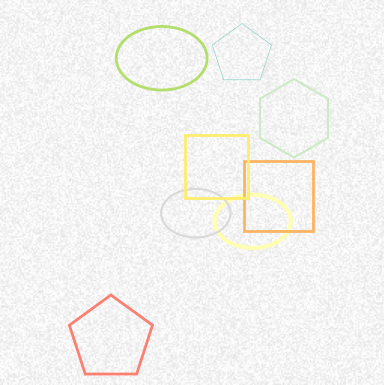[{"shape": "pentagon", "thickness": 0.5, "radius": 0.4, "center": [0.628, 0.858]}, {"shape": "oval", "thickness": 3, "radius": 0.49, "center": [0.657, 0.425]}, {"shape": "pentagon", "thickness": 2, "radius": 0.57, "center": [0.288, 0.12]}, {"shape": "square", "thickness": 2, "radius": 0.45, "center": [0.723, 0.491]}, {"shape": "oval", "thickness": 2, "radius": 0.59, "center": [0.42, 0.849]}, {"shape": "oval", "thickness": 1.5, "radius": 0.45, "center": [0.509, 0.446]}, {"shape": "hexagon", "thickness": 1.5, "radius": 0.51, "center": [0.764, 0.693]}, {"shape": "square", "thickness": 2, "radius": 0.41, "center": [0.561, 0.566]}]